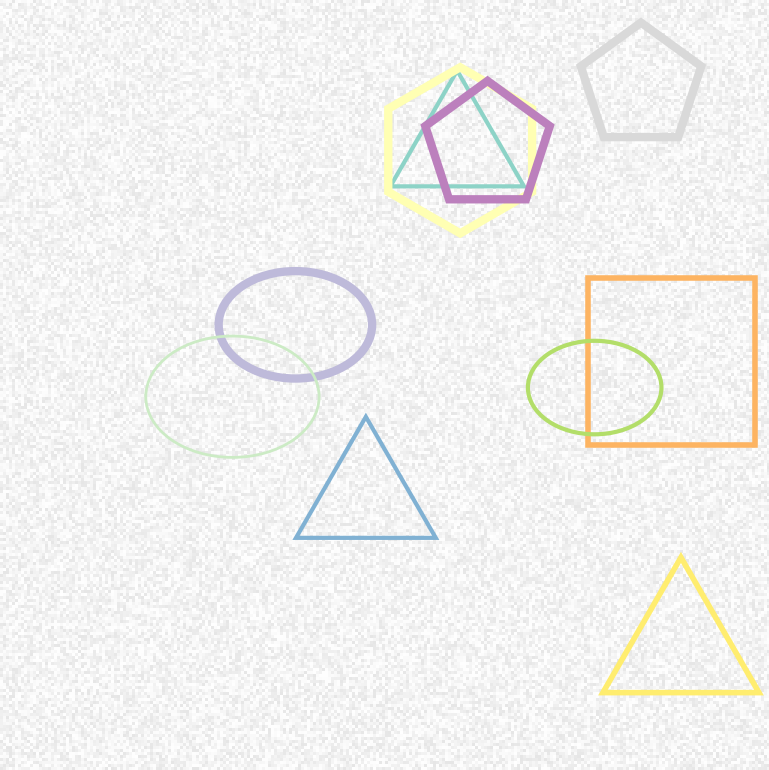[{"shape": "triangle", "thickness": 1.5, "radius": 0.5, "center": [0.594, 0.808]}, {"shape": "hexagon", "thickness": 3, "radius": 0.54, "center": [0.598, 0.805]}, {"shape": "oval", "thickness": 3, "radius": 0.5, "center": [0.384, 0.578]}, {"shape": "triangle", "thickness": 1.5, "radius": 0.52, "center": [0.475, 0.354]}, {"shape": "square", "thickness": 2, "radius": 0.54, "center": [0.872, 0.53]}, {"shape": "oval", "thickness": 1.5, "radius": 0.43, "center": [0.772, 0.497]}, {"shape": "pentagon", "thickness": 3, "radius": 0.41, "center": [0.832, 0.888]}, {"shape": "pentagon", "thickness": 3, "radius": 0.43, "center": [0.633, 0.81]}, {"shape": "oval", "thickness": 1, "radius": 0.56, "center": [0.302, 0.485]}, {"shape": "triangle", "thickness": 2, "radius": 0.59, "center": [0.884, 0.159]}]